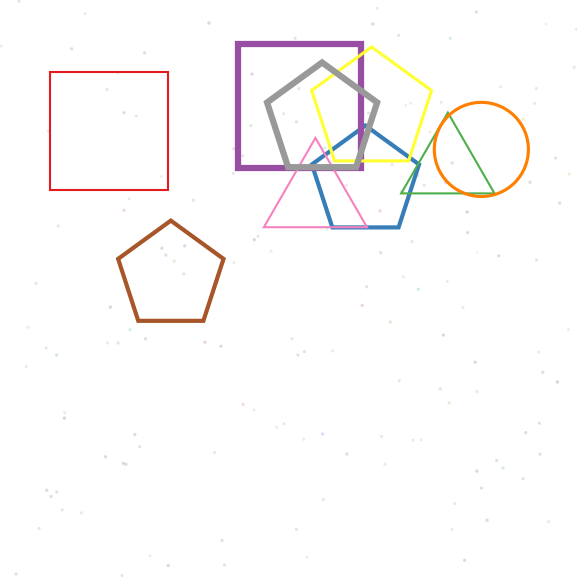[{"shape": "square", "thickness": 1, "radius": 0.51, "center": [0.189, 0.772]}, {"shape": "pentagon", "thickness": 2, "radius": 0.49, "center": [0.633, 0.684]}, {"shape": "triangle", "thickness": 1, "radius": 0.47, "center": [0.776, 0.711]}, {"shape": "square", "thickness": 3, "radius": 0.53, "center": [0.518, 0.816]}, {"shape": "circle", "thickness": 1.5, "radius": 0.41, "center": [0.834, 0.74]}, {"shape": "pentagon", "thickness": 1.5, "radius": 0.55, "center": [0.643, 0.809]}, {"shape": "pentagon", "thickness": 2, "radius": 0.48, "center": [0.296, 0.521]}, {"shape": "triangle", "thickness": 1, "radius": 0.52, "center": [0.546, 0.657]}, {"shape": "pentagon", "thickness": 3, "radius": 0.5, "center": [0.558, 0.791]}]